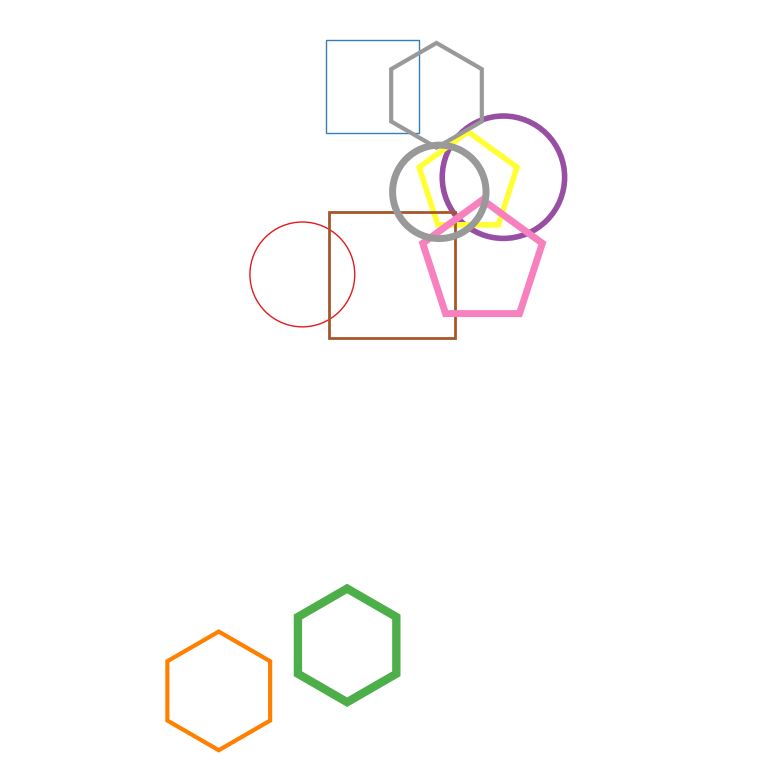[{"shape": "circle", "thickness": 0.5, "radius": 0.34, "center": [0.393, 0.644]}, {"shape": "square", "thickness": 0.5, "radius": 0.3, "center": [0.484, 0.887]}, {"shape": "hexagon", "thickness": 3, "radius": 0.37, "center": [0.451, 0.162]}, {"shape": "circle", "thickness": 2, "radius": 0.4, "center": [0.654, 0.77]}, {"shape": "hexagon", "thickness": 1.5, "radius": 0.39, "center": [0.284, 0.103]}, {"shape": "pentagon", "thickness": 2, "radius": 0.33, "center": [0.608, 0.762]}, {"shape": "square", "thickness": 1, "radius": 0.41, "center": [0.509, 0.643]}, {"shape": "pentagon", "thickness": 2.5, "radius": 0.41, "center": [0.627, 0.659]}, {"shape": "circle", "thickness": 2.5, "radius": 0.3, "center": [0.571, 0.751]}, {"shape": "hexagon", "thickness": 1.5, "radius": 0.34, "center": [0.567, 0.876]}]